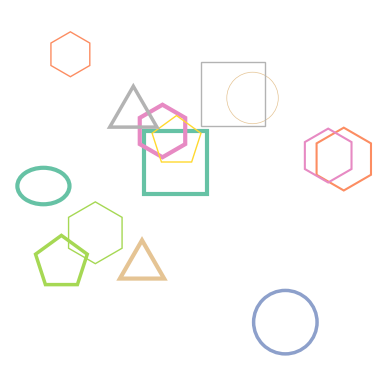[{"shape": "oval", "thickness": 3, "radius": 0.34, "center": [0.113, 0.517]}, {"shape": "square", "thickness": 3, "radius": 0.41, "center": [0.455, 0.579]}, {"shape": "hexagon", "thickness": 1.5, "radius": 0.41, "center": [0.893, 0.587]}, {"shape": "hexagon", "thickness": 1, "radius": 0.29, "center": [0.183, 0.859]}, {"shape": "circle", "thickness": 2.5, "radius": 0.41, "center": [0.741, 0.163]}, {"shape": "hexagon", "thickness": 1.5, "radius": 0.35, "center": [0.852, 0.596]}, {"shape": "hexagon", "thickness": 3, "radius": 0.34, "center": [0.422, 0.66]}, {"shape": "pentagon", "thickness": 2.5, "radius": 0.35, "center": [0.16, 0.318]}, {"shape": "hexagon", "thickness": 1, "radius": 0.4, "center": [0.248, 0.395]}, {"shape": "pentagon", "thickness": 1, "radius": 0.33, "center": [0.459, 0.633]}, {"shape": "triangle", "thickness": 3, "radius": 0.33, "center": [0.369, 0.31]}, {"shape": "circle", "thickness": 0.5, "radius": 0.33, "center": [0.656, 0.746]}, {"shape": "square", "thickness": 1, "radius": 0.42, "center": [0.606, 0.755]}, {"shape": "triangle", "thickness": 2.5, "radius": 0.35, "center": [0.346, 0.705]}]